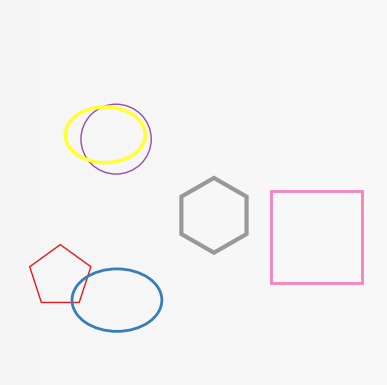[{"shape": "pentagon", "thickness": 1, "radius": 0.42, "center": [0.156, 0.282]}, {"shape": "oval", "thickness": 2, "radius": 0.58, "center": [0.302, 0.22]}, {"shape": "circle", "thickness": 1, "radius": 0.45, "center": [0.3, 0.639]}, {"shape": "oval", "thickness": 2.5, "radius": 0.52, "center": [0.272, 0.65]}, {"shape": "square", "thickness": 2, "radius": 0.59, "center": [0.817, 0.385]}, {"shape": "hexagon", "thickness": 3, "radius": 0.49, "center": [0.552, 0.441]}]